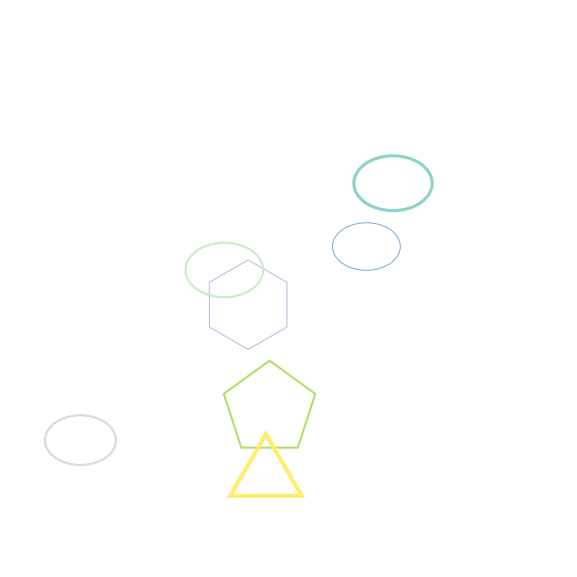[{"shape": "oval", "thickness": 1.5, "radius": 0.34, "center": [0.681, 0.682]}, {"shape": "hexagon", "thickness": 0.5, "radius": 0.39, "center": [0.43, 0.472]}, {"shape": "oval", "thickness": 0.5, "radius": 0.29, "center": [0.634, 0.572]}, {"shape": "pentagon", "thickness": 1, "radius": 0.42, "center": [0.467, 0.291]}, {"shape": "oval", "thickness": 1, "radius": 0.31, "center": [0.139, 0.237]}, {"shape": "oval", "thickness": 1, "radius": 0.34, "center": [0.388, 0.532]}, {"shape": "triangle", "thickness": 2, "radius": 0.36, "center": [0.46, 0.176]}]